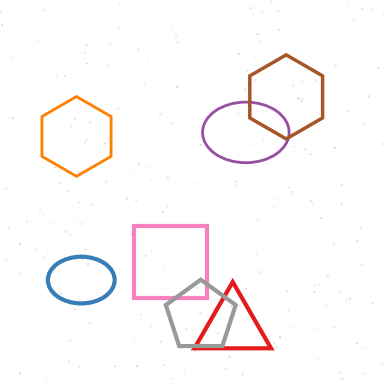[{"shape": "triangle", "thickness": 3, "radius": 0.57, "center": [0.605, 0.153]}, {"shape": "oval", "thickness": 3, "radius": 0.43, "center": [0.211, 0.273]}, {"shape": "oval", "thickness": 2, "radius": 0.56, "center": [0.639, 0.656]}, {"shape": "hexagon", "thickness": 2, "radius": 0.52, "center": [0.199, 0.646]}, {"shape": "hexagon", "thickness": 2.5, "radius": 0.55, "center": [0.743, 0.748]}, {"shape": "square", "thickness": 3, "radius": 0.47, "center": [0.443, 0.319]}, {"shape": "pentagon", "thickness": 3, "radius": 0.48, "center": [0.521, 0.178]}]